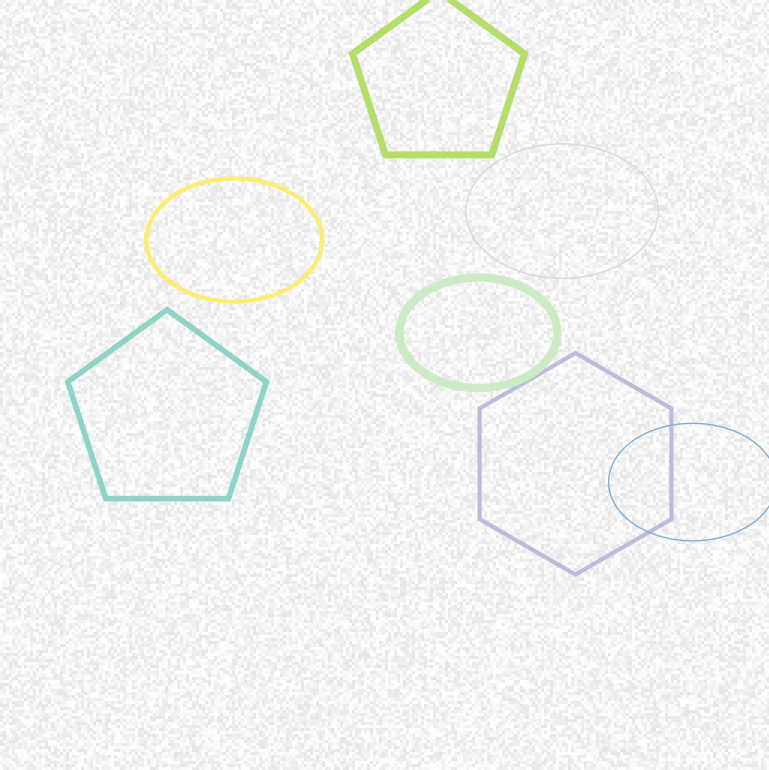[{"shape": "pentagon", "thickness": 2, "radius": 0.68, "center": [0.217, 0.462]}, {"shape": "hexagon", "thickness": 1.5, "radius": 0.72, "center": [0.747, 0.398]}, {"shape": "oval", "thickness": 0.5, "radius": 0.55, "center": [0.899, 0.374]}, {"shape": "pentagon", "thickness": 2.5, "radius": 0.59, "center": [0.57, 0.894]}, {"shape": "oval", "thickness": 0.5, "radius": 0.62, "center": [0.73, 0.726]}, {"shape": "oval", "thickness": 3, "radius": 0.51, "center": [0.621, 0.568]}, {"shape": "oval", "thickness": 1.5, "radius": 0.57, "center": [0.304, 0.688]}]